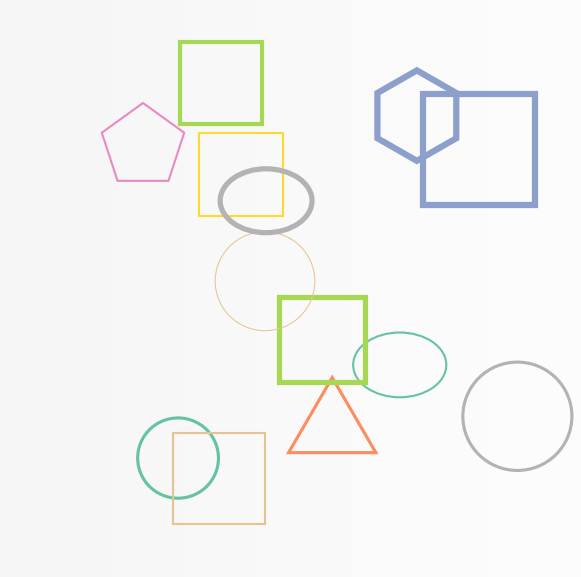[{"shape": "circle", "thickness": 1.5, "radius": 0.35, "center": [0.306, 0.206]}, {"shape": "oval", "thickness": 1, "radius": 0.4, "center": [0.688, 0.367]}, {"shape": "triangle", "thickness": 1.5, "radius": 0.43, "center": [0.572, 0.259]}, {"shape": "square", "thickness": 3, "radius": 0.48, "center": [0.824, 0.74]}, {"shape": "hexagon", "thickness": 3, "radius": 0.39, "center": [0.717, 0.799]}, {"shape": "pentagon", "thickness": 1, "radius": 0.37, "center": [0.246, 0.746]}, {"shape": "square", "thickness": 2, "radius": 0.35, "center": [0.381, 0.855]}, {"shape": "square", "thickness": 2.5, "radius": 0.37, "center": [0.554, 0.411]}, {"shape": "square", "thickness": 1, "radius": 0.36, "center": [0.414, 0.697]}, {"shape": "circle", "thickness": 0.5, "radius": 0.43, "center": [0.456, 0.512]}, {"shape": "square", "thickness": 1, "radius": 0.39, "center": [0.377, 0.171]}, {"shape": "circle", "thickness": 1.5, "radius": 0.47, "center": [0.89, 0.278]}, {"shape": "oval", "thickness": 2.5, "radius": 0.4, "center": [0.458, 0.652]}]